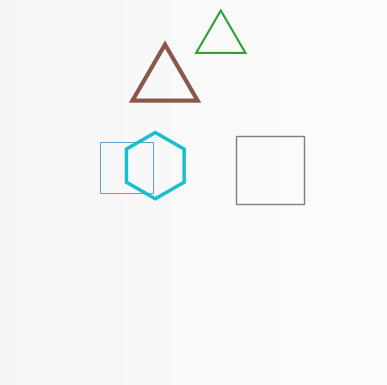[{"shape": "square", "thickness": 0.5, "radius": 0.34, "center": [0.327, 0.565]}, {"shape": "triangle", "thickness": 1.5, "radius": 0.37, "center": [0.57, 0.899]}, {"shape": "triangle", "thickness": 3, "radius": 0.49, "center": [0.426, 0.787]}, {"shape": "square", "thickness": 1, "radius": 0.44, "center": [0.697, 0.559]}, {"shape": "hexagon", "thickness": 2.5, "radius": 0.43, "center": [0.401, 0.57]}]